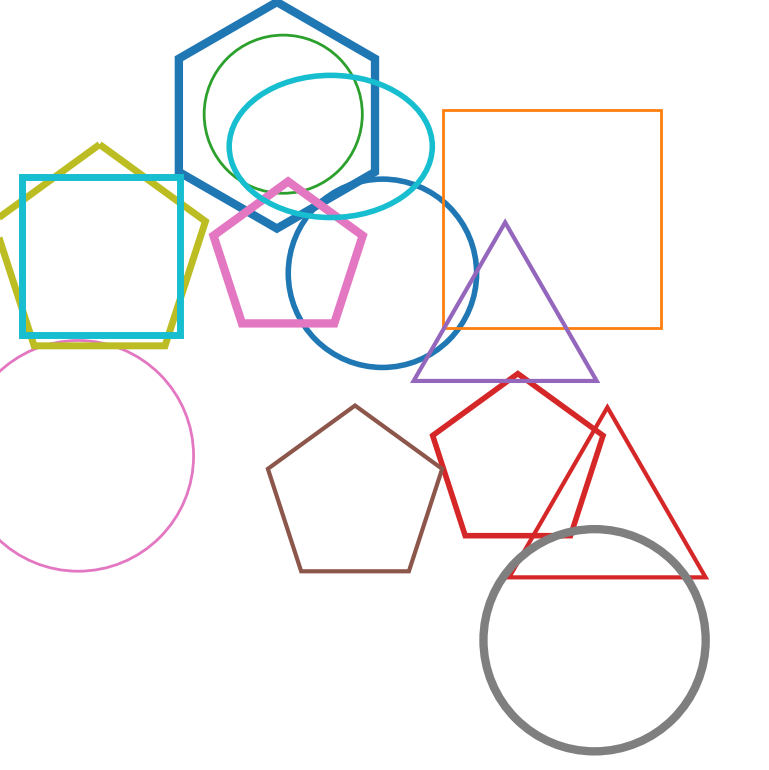[{"shape": "hexagon", "thickness": 3, "radius": 0.74, "center": [0.36, 0.85]}, {"shape": "circle", "thickness": 2, "radius": 0.61, "center": [0.497, 0.645]}, {"shape": "square", "thickness": 1, "radius": 0.71, "center": [0.717, 0.716]}, {"shape": "circle", "thickness": 1, "radius": 0.51, "center": [0.368, 0.852]}, {"shape": "pentagon", "thickness": 2, "radius": 0.58, "center": [0.673, 0.398]}, {"shape": "triangle", "thickness": 1.5, "radius": 0.74, "center": [0.789, 0.324]}, {"shape": "triangle", "thickness": 1.5, "radius": 0.69, "center": [0.656, 0.574]}, {"shape": "pentagon", "thickness": 1.5, "radius": 0.59, "center": [0.461, 0.354]}, {"shape": "pentagon", "thickness": 3, "radius": 0.51, "center": [0.374, 0.662]}, {"shape": "circle", "thickness": 1, "radius": 0.75, "center": [0.102, 0.408]}, {"shape": "circle", "thickness": 3, "radius": 0.72, "center": [0.772, 0.169]}, {"shape": "pentagon", "thickness": 2.5, "radius": 0.72, "center": [0.129, 0.668]}, {"shape": "square", "thickness": 2.5, "radius": 0.51, "center": [0.131, 0.668]}, {"shape": "oval", "thickness": 2, "radius": 0.66, "center": [0.43, 0.81]}]